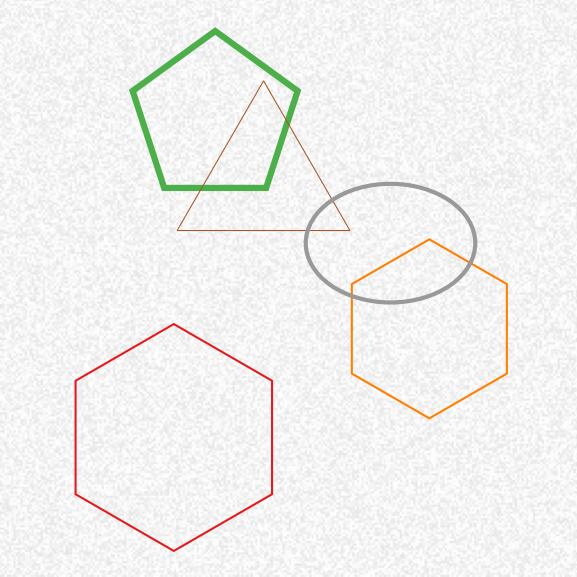[{"shape": "hexagon", "thickness": 1, "radius": 0.98, "center": [0.301, 0.242]}, {"shape": "pentagon", "thickness": 3, "radius": 0.75, "center": [0.373, 0.795]}, {"shape": "hexagon", "thickness": 1, "radius": 0.77, "center": [0.743, 0.43]}, {"shape": "triangle", "thickness": 0.5, "radius": 0.86, "center": [0.456, 0.686]}, {"shape": "oval", "thickness": 2, "radius": 0.73, "center": [0.676, 0.578]}]